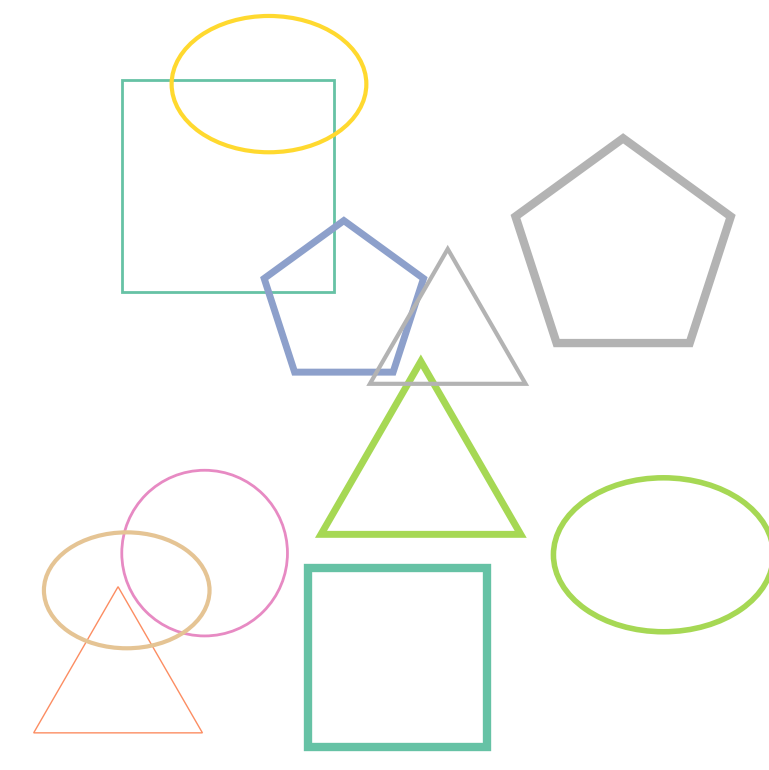[{"shape": "square", "thickness": 3, "radius": 0.58, "center": [0.516, 0.146]}, {"shape": "square", "thickness": 1, "radius": 0.69, "center": [0.296, 0.758]}, {"shape": "triangle", "thickness": 0.5, "radius": 0.63, "center": [0.153, 0.112]}, {"shape": "pentagon", "thickness": 2.5, "radius": 0.54, "center": [0.447, 0.605]}, {"shape": "circle", "thickness": 1, "radius": 0.54, "center": [0.266, 0.282]}, {"shape": "oval", "thickness": 2, "radius": 0.71, "center": [0.862, 0.28]}, {"shape": "triangle", "thickness": 2.5, "radius": 0.75, "center": [0.547, 0.381]}, {"shape": "oval", "thickness": 1.5, "radius": 0.63, "center": [0.349, 0.891]}, {"shape": "oval", "thickness": 1.5, "radius": 0.54, "center": [0.165, 0.233]}, {"shape": "triangle", "thickness": 1.5, "radius": 0.58, "center": [0.581, 0.56]}, {"shape": "pentagon", "thickness": 3, "radius": 0.73, "center": [0.809, 0.673]}]